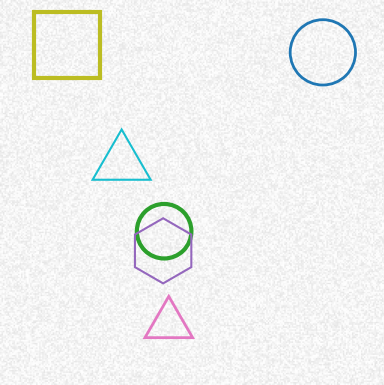[{"shape": "circle", "thickness": 2, "radius": 0.42, "center": [0.839, 0.864]}, {"shape": "circle", "thickness": 3, "radius": 0.35, "center": [0.426, 0.399]}, {"shape": "hexagon", "thickness": 1.5, "radius": 0.42, "center": [0.424, 0.348]}, {"shape": "triangle", "thickness": 2, "radius": 0.36, "center": [0.438, 0.159]}, {"shape": "square", "thickness": 3, "radius": 0.43, "center": [0.175, 0.884]}, {"shape": "triangle", "thickness": 1.5, "radius": 0.44, "center": [0.316, 0.577]}]